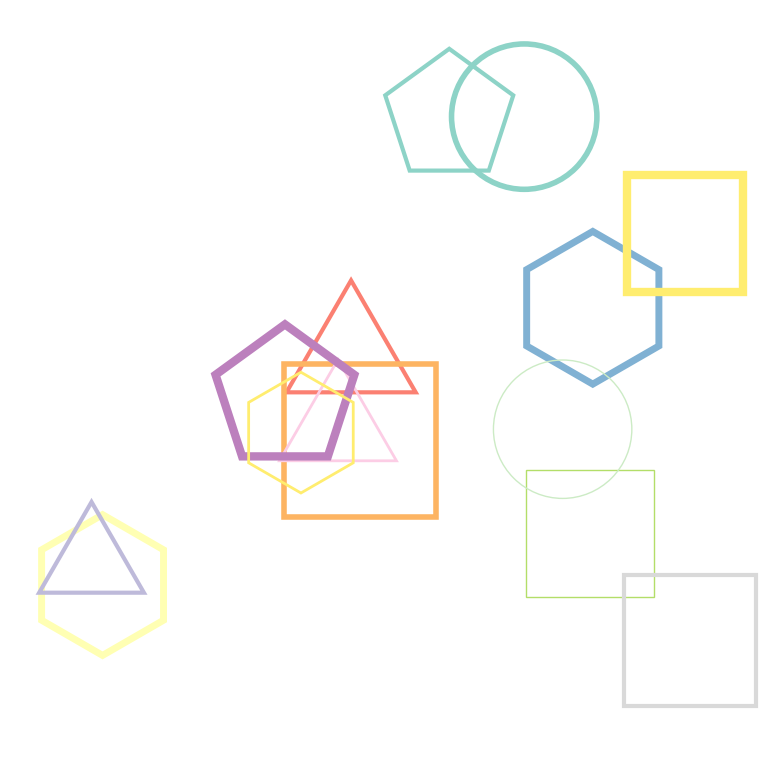[{"shape": "pentagon", "thickness": 1.5, "radius": 0.44, "center": [0.583, 0.849]}, {"shape": "circle", "thickness": 2, "radius": 0.47, "center": [0.681, 0.849]}, {"shape": "hexagon", "thickness": 2.5, "radius": 0.46, "center": [0.133, 0.24]}, {"shape": "triangle", "thickness": 1.5, "radius": 0.39, "center": [0.119, 0.27]}, {"shape": "triangle", "thickness": 1.5, "radius": 0.48, "center": [0.456, 0.539]}, {"shape": "hexagon", "thickness": 2.5, "radius": 0.5, "center": [0.77, 0.6]}, {"shape": "square", "thickness": 2, "radius": 0.49, "center": [0.468, 0.428]}, {"shape": "square", "thickness": 0.5, "radius": 0.42, "center": [0.766, 0.307]}, {"shape": "triangle", "thickness": 1, "radius": 0.44, "center": [0.439, 0.445]}, {"shape": "square", "thickness": 1.5, "radius": 0.43, "center": [0.896, 0.168]}, {"shape": "pentagon", "thickness": 3, "radius": 0.47, "center": [0.37, 0.484]}, {"shape": "circle", "thickness": 0.5, "radius": 0.45, "center": [0.731, 0.443]}, {"shape": "hexagon", "thickness": 1, "radius": 0.39, "center": [0.391, 0.438]}, {"shape": "square", "thickness": 3, "radius": 0.38, "center": [0.889, 0.697]}]